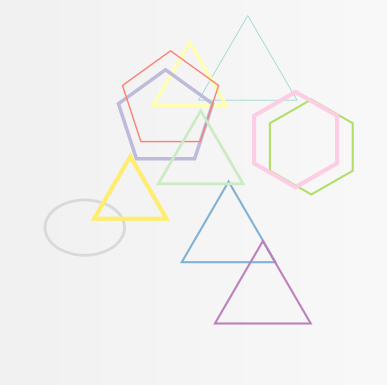[{"shape": "triangle", "thickness": 0.5, "radius": 0.73, "center": [0.639, 0.813]}, {"shape": "triangle", "thickness": 2.5, "radius": 0.54, "center": [0.49, 0.781]}, {"shape": "pentagon", "thickness": 2.5, "radius": 0.64, "center": [0.427, 0.691]}, {"shape": "pentagon", "thickness": 1, "radius": 0.65, "center": [0.44, 0.738]}, {"shape": "triangle", "thickness": 1.5, "radius": 0.7, "center": [0.59, 0.389]}, {"shape": "hexagon", "thickness": 1.5, "radius": 0.62, "center": [0.803, 0.618]}, {"shape": "hexagon", "thickness": 3, "radius": 0.62, "center": [0.763, 0.638]}, {"shape": "oval", "thickness": 2, "radius": 0.51, "center": [0.219, 0.409]}, {"shape": "triangle", "thickness": 1.5, "radius": 0.71, "center": [0.678, 0.231]}, {"shape": "triangle", "thickness": 2, "radius": 0.63, "center": [0.518, 0.586]}, {"shape": "triangle", "thickness": 3, "radius": 0.54, "center": [0.336, 0.486]}]